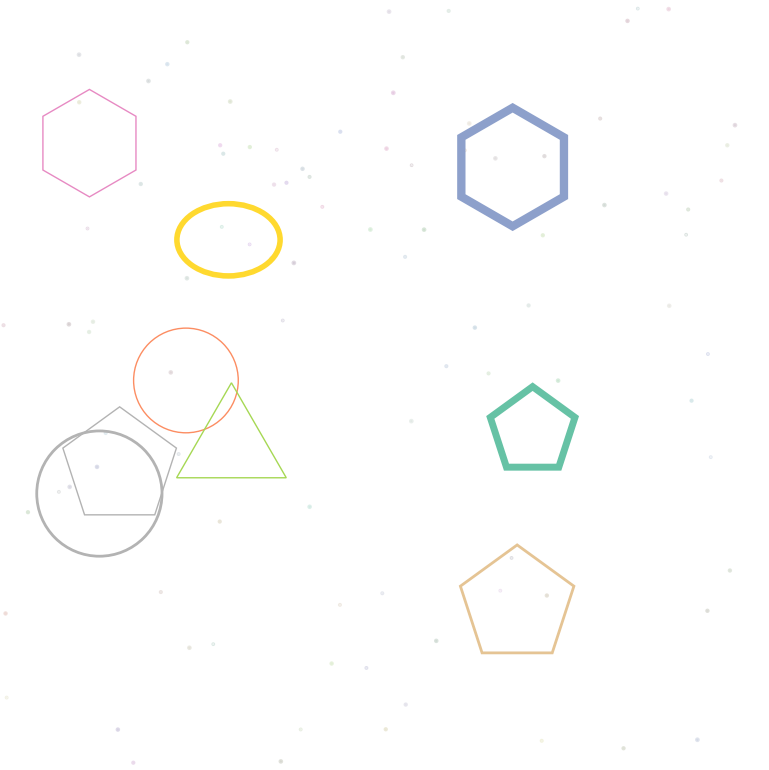[{"shape": "pentagon", "thickness": 2.5, "radius": 0.29, "center": [0.692, 0.44]}, {"shape": "circle", "thickness": 0.5, "radius": 0.34, "center": [0.241, 0.506]}, {"shape": "hexagon", "thickness": 3, "radius": 0.38, "center": [0.666, 0.783]}, {"shape": "hexagon", "thickness": 0.5, "radius": 0.35, "center": [0.116, 0.814]}, {"shape": "triangle", "thickness": 0.5, "radius": 0.41, "center": [0.301, 0.421]}, {"shape": "oval", "thickness": 2, "radius": 0.34, "center": [0.297, 0.689]}, {"shape": "pentagon", "thickness": 1, "radius": 0.39, "center": [0.672, 0.215]}, {"shape": "pentagon", "thickness": 0.5, "radius": 0.39, "center": [0.155, 0.394]}, {"shape": "circle", "thickness": 1, "radius": 0.41, "center": [0.129, 0.359]}]